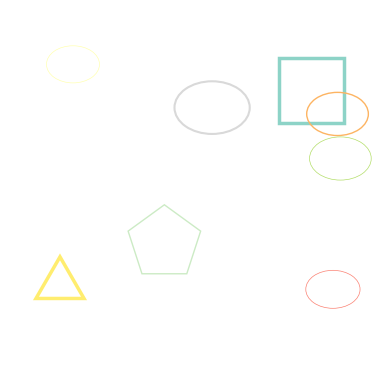[{"shape": "square", "thickness": 2.5, "radius": 0.43, "center": [0.81, 0.766]}, {"shape": "oval", "thickness": 0.5, "radius": 0.34, "center": [0.19, 0.833]}, {"shape": "oval", "thickness": 0.5, "radius": 0.35, "center": [0.865, 0.249]}, {"shape": "oval", "thickness": 1, "radius": 0.4, "center": [0.877, 0.704]}, {"shape": "oval", "thickness": 0.5, "radius": 0.4, "center": [0.884, 0.588]}, {"shape": "oval", "thickness": 1.5, "radius": 0.49, "center": [0.551, 0.72]}, {"shape": "pentagon", "thickness": 1, "radius": 0.5, "center": [0.427, 0.369]}, {"shape": "triangle", "thickness": 2.5, "radius": 0.36, "center": [0.156, 0.261]}]